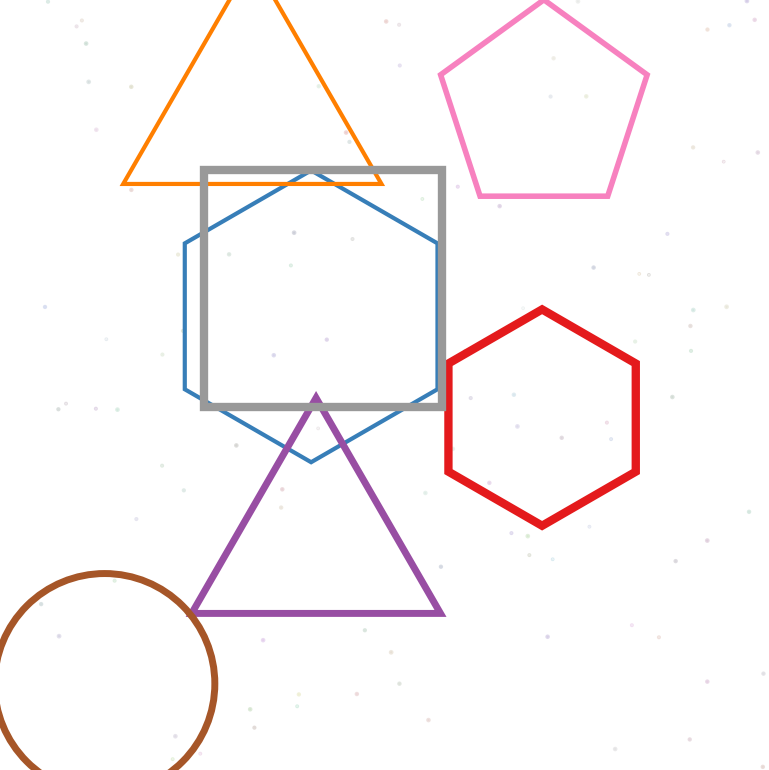[{"shape": "hexagon", "thickness": 3, "radius": 0.7, "center": [0.704, 0.458]}, {"shape": "hexagon", "thickness": 1.5, "radius": 0.95, "center": [0.404, 0.589]}, {"shape": "triangle", "thickness": 2.5, "radius": 0.93, "center": [0.41, 0.297]}, {"shape": "triangle", "thickness": 1.5, "radius": 0.97, "center": [0.328, 0.858]}, {"shape": "circle", "thickness": 2.5, "radius": 0.72, "center": [0.136, 0.112]}, {"shape": "pentagon", "thickness": 2, "radius": 0.71, "center": [0.706, 0.859]}, {"shape": "square", "thickness": 3, "radius": 0.77, "center": [0.42, 0.625]}]